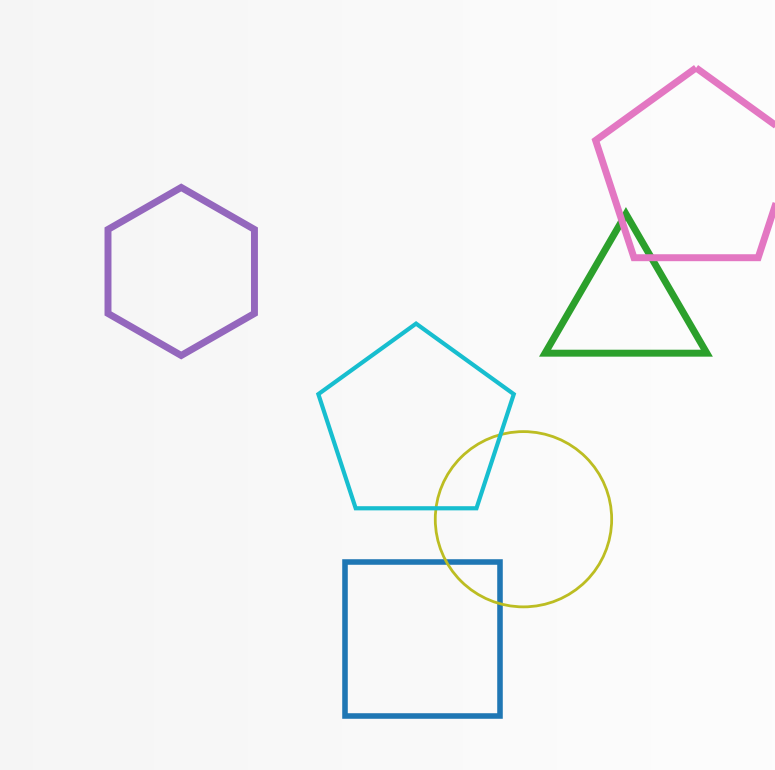[{"shape": "square", "thickness": 2, "radius": 0.5, "center": [0.545, 0.17]}, {"shape": "triangle", "thickness": 2.5, "radius": 0.6, "center": [0.808, 0.602]}, {"shape": "hexagon", "thickness": 2.5, "radius": 0.55, "center": [0.234, 0.647]}, {"shape": "pentagon", "thickness": 2.5, "radius": 0.68, "center": [0.898, 0.776]}, {"shape": "circle", "thickness": 1, "radius": 0.57, "center": [0.675, 0.326]}, {"shape": "pentagon", "thickness": 1.5, "radius": 0.66, "center": [0.537, 0.447]}]